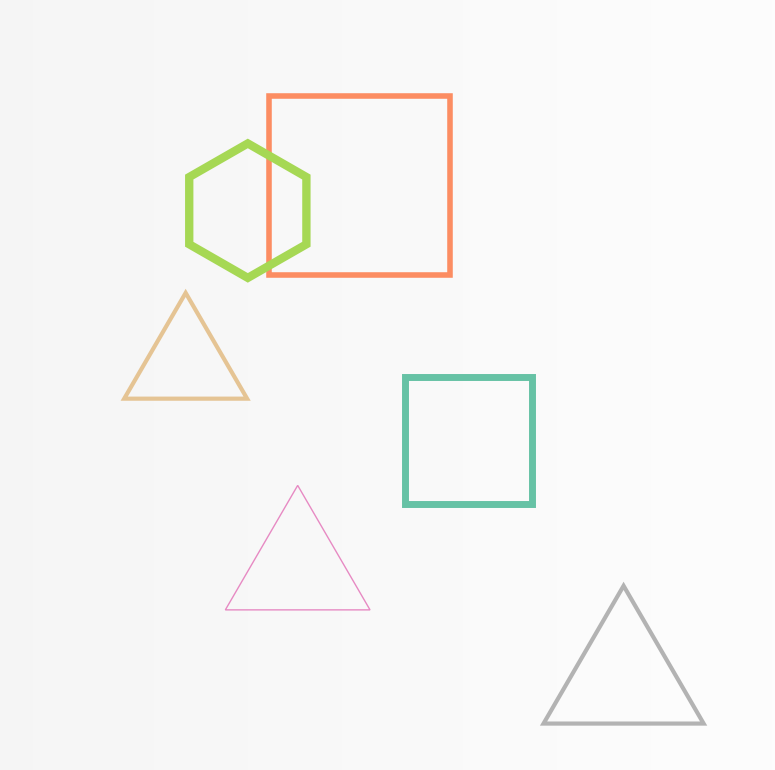[{"shape": "square", "thickness": 2.5, "radius": 0.41, "center": [0.605, 0.428]}, {"shape": "square", "thickness": 2, "radius": 0.58, "center": [0.464, 0.759]}, {"shape": "triangle", "thickness": 0.5, "radius": 0.54, "center": [0.384, 0.262]}, {"shape": "hexagon", "thickness": 3, "radius": 0.44, "center": [0.32, 0.726]}, {"shape": "triangle", "thickness": 1.5, "radius": 0.46, "center": [0.24, 0.528]}, {"shape": "triangle", "thickness": 1.5, "radius": 0.6, "center": [0.805, 0.12]}]